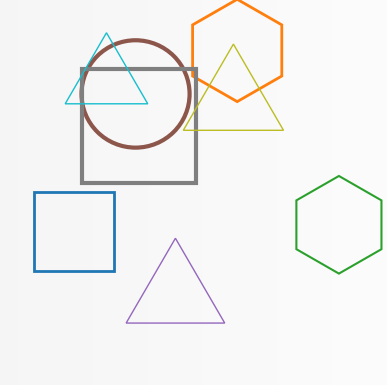[{"shape": "square", "thickness": 2, "radius": 0.51, "center": [0.191, 0.398]}, {"shape": "hexagon", "thickness": 2, "radius": 0.66, "center": [0.612, 0.869]}, {"shape": "hexagon", "thickness": 1.5, "radius": 0.63, "center": [0.875, 0.416]}, {"shape": "triangle", "thickness": 1, "radius": 0.73, "center": [0.453, 0.234]}, {"shape": "circle", "thickness": 3, "radius": 0.7, "center": [0.35, 0.756]}, {"shape": "square", "thickness": 3, "radius": 0.74, "center": [0.358, 0.673]}, {"shape": "triangle", "thickness": 1, "radius": 0.75, "center": [0.602, 0.736]}, {"shape": "triangle", "thickness": 1, "radius": 0.62, "center": [0.275, 0.792]}]